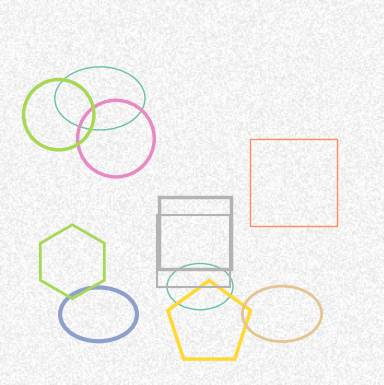[{"shape": "oval", "thickness": 1, "radius": 0.59, "center": [0.26, 0.744]}, {"shape": "oval", "thickness": 1, "radius": 0.43, "center": [0.52, 0.256]}, {"shape": "square", "thickness": 1, "radius": 0.57, "center": [0.762, 0.526]}, {"shape": "oval", "thickness": 3, "radius": 0.5, "center": [0.256, 0.183]}, {"shape": "circle", "thickness": 2.5, "radius": 0.5, "center": [0.301, 0.64]}, {"shape": "hexagon", "thickness": 2, "radius": 0.48, "center": [0.188, 0.32]}, {"shape": "circle", "thickness": 2.5, "radius": 0.46, "center": [0.153, 0.702]}, {"shape": "pentagon", "thickness": 2.5, "radius": 0.56, "center": [0.543, 0.159]}, {"shape": "oval", "thickness": 2, "radius": 0.51, "center": [0.733, 0.185]}, {"shape": "square", "thickness": 2.5, "radius": 0.47, "center": [0.506, 0.395]}, {"shape": "square", "thickness": 1.5, "radius": 0.47, "center": [0.503, 0.348]}]